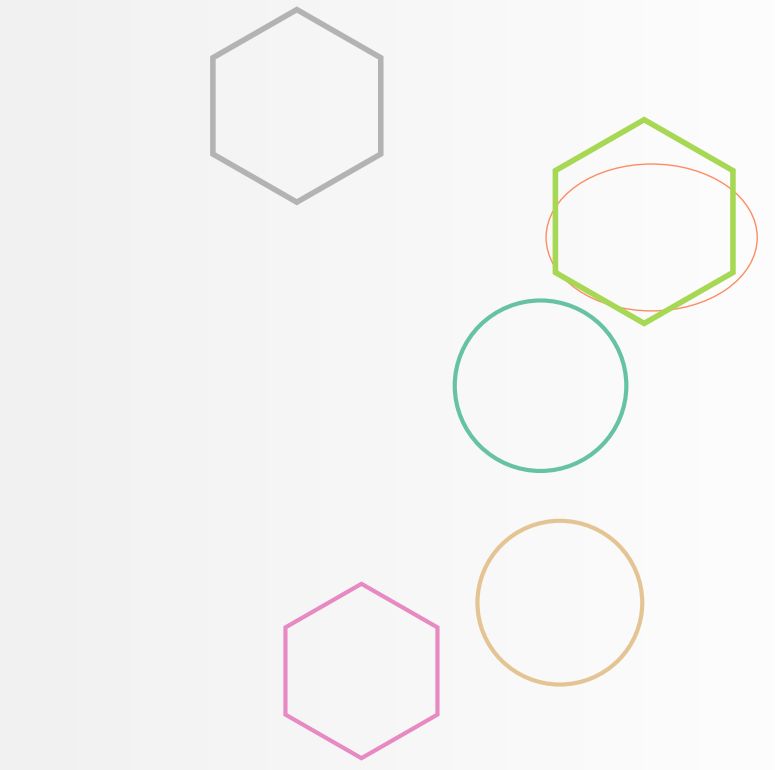[{"shape": "circle", "thickness": 1.5, "radius": 0.55, "center": [0.697, 0.499]}, {"shape": "oval", "thickness": 0.5, "radius": 0.68, "center": [0.841, 0.692]}, {"shape": "hexagon", "thickness": 1.5, "radius": 0.57, "center": [0.466, 0.129]}, {"shape": "hexagon", "thickness": 2, "radius": 0.66, "center": [0.831, 0.712]}, {"shape": "circle", "thickness": 1.5, "radius": 0.53, "center": [0.722, 0.217]}, {"shape": "hexagon", "thickness": 2, "radius": 0.63, "center": [0.383, 0.862]}]